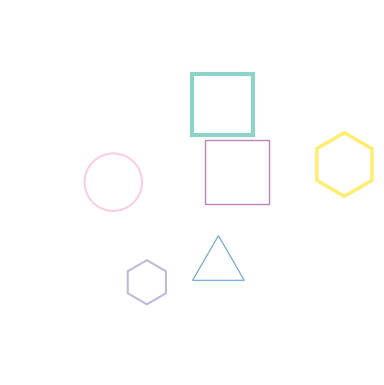[{"shape": "square", "thickness": 3, "radius": 0.4, "center": [0.577, 0.729]}, {"shape": "hexagon", "thickness": 1.5, "radius": 0.29, "center": [0.381, 0.267]}, {"shape": "triangle", "thickness": 1, "radius": 0.39, "center": [0.567, 0.31]}, {"shape": "circle", "thickness": 1.5, "radius": 0.37, "center": [0.294, 0.527]}, {"shape": "square", "thickness": 1, "radius": 0.42, "center": [0.616, 0.554]}, {"shape": "hexagon", "thickness": 2.5, "radius": 0.41, "center": [0.895, 0.573]}]